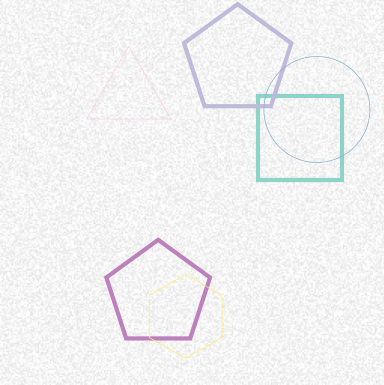[{"shape": "square", "thickness": 3, "radius": 0.54, "center": [0.779, 0.642]}, {"shape": "pentagon", "thickness": 3, "radius": 0.73, "center": [0.617, 0.843]}, {"shape": "circle", "thickness": 0.5, "radius": 0.69, "center": [0.823, 0.716]}, {"shape": "triangle", "thickness": 0.5, "radius": 0.63, "center": [0.334, 0.754]}, {"shape": "pentagon", "thickness": 3, "radius": 0.71, "center": [0.411, 0.235]}, {"shape": "hexagon", "thickness": 0.5, "radius": 0.55, "center": [0.482, 0.178]}]